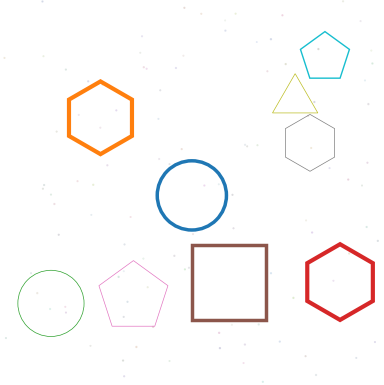[{"shape": "circle", "thickness": 2.5, "radius": 0.45, "center": [0.498, 0.492]}, {"shape": "hexagon", "thickness": 3, "radius": 0.47, "center": [0.261, 0.694]}, {"shape": "circle", "thickness": 0.5, "radius": 0.43, "center": [0.132, 0.212]}, {"shape": "hexagon", "thickness": 3, "radius": 0.49, "center": [0.883, 0.267]}, {"shape": "square", "thickness": 2.5, "radius": 0.48, "center": [0.594, 0.266]}, {"shape": "pentagon", "thickness": 0.5, "radius": 0.47, "center": [0.347, 0.229]}, {"shape": "hexagon", "thickness": 0.5, "radius": 0.37, "center": [0.805, 0.629]}, {"shape": "triangle", "thickness": 0.5, "radius": 0.34, "center": [0.767, 0.741]}, {"shape": "pentagon", "thickness": 1, "radius": 0.33, "center": [0.844, 0.851]}]